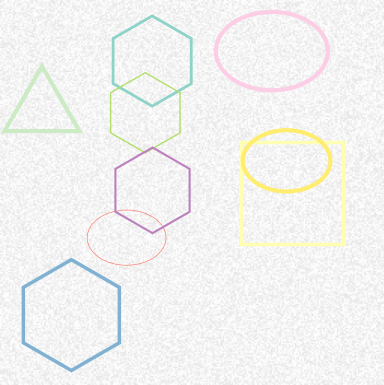[{"shape": "hexagon", "thickness": 2, "radius": 0.59, "center": [0.395, 0.841]}, {"shape": "square", "thickness": 2.5, "radius": 0.66, "center": [0.759, 0.499]}, {"shape": "oval", "thickness": 0.5, "radius": 0.51, "center": [0.329, 0.383]}, {"shape": "hexagon", "thickness": 2.5, "radius": 0.72, "center": [0.185, 0.182]}, {"shape": "hexagon", "thickness": 1, "radius": 0.52, "center": [0.377, 0.707]}, {"shape": "oval", "thickness": 3, "radius": 0.73, "center": [0.706, 0.867]}, {"shape": "hexagon", "thickness": 1.5, "radius": 0.56, "center": [0.396, 0.506]}, {"shape": "triangle", "thickness": 3, "radius": 0.56, "center": [0.109, 0.716]}, {"shape": "oval", "thickness": 3, "radius": 0.57, "center": [0.744, 0.582]}]